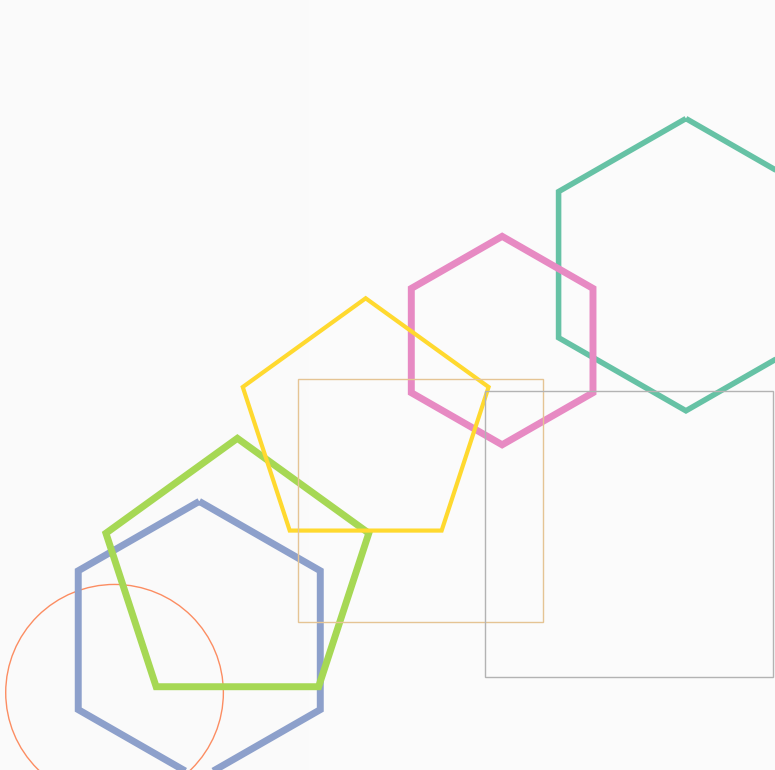[{"shape": "hexagon", "thickness": 2, "radius": 0.95, "center": [0.885, 0.656]}, {"shape": "circle", "thickness": 0.5, "radius": 0.7, "center": [0.148, 0.101]}, {"shape": "hexagon", "thickness": 2.5, "radius": 0.9, "center": [0.257, 0.169]}, {"shape": "hexagon", "thickness": 2.5, "radius": 0.68, "center": [0.648, 0.558]}, {"shape": "pentagon", "thickness": 2.5, "radius": 0.89, "center": [0.306, 0.252]}, {"shape": "pentagon", "thickness": 1.5, "radius": 0.83, "center": [0.472, 0.446]}, {"shape": "square", "thickness": 0.5, "radius": 0.79, "center": [0.543, 0.35]}, {"shape": "square", "thickness": 0.5, "radius": 0.93, "center": [0.811, 0.306]}]